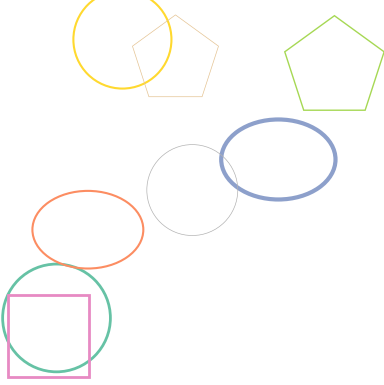[{"shape": "circle", "thickness": 2, "radius": 0.7, "center": [0.147, 0.174]}, {"shape": "oval", "thickness": 1.5, "radius": 0.72, "center": [0.228, 0.403]}, {"shape": "oval", "thickness": 3, "radius": 0.74, "center": [0.723, 0.586]}, {"shape": "square", "thickness": 2, "radius": 0.53, "center": [0.126, 0.128]}, {"shape": "pentagon", "thickness": 1, "radius": 0.68, "center": [0.869, 0.824]}, {"shape": "circle", "thickness": 1.5, "radius": 0.64, "center": [0.318, 0.897]}, {"shape": "pentagon", "thickness": 0.5, "radius": 0.59, "center": [0.456, 0.844]}, {"shape": "circle", "thickness": 0.5, "radius": 0.59, "center": [0.499, 0.506]}]